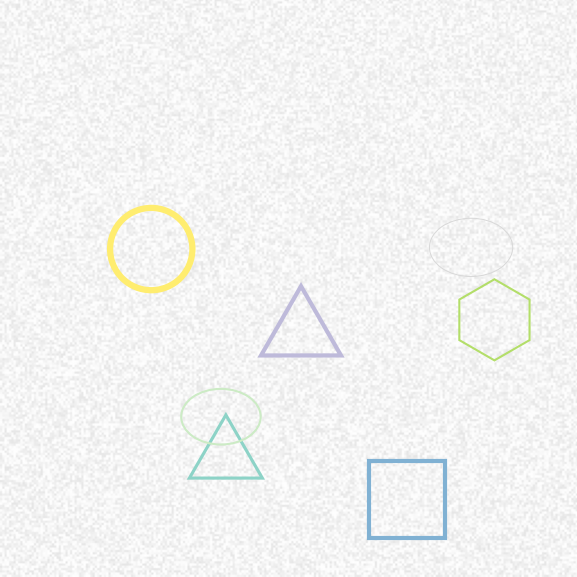[{"shape": "triangle", "thickness": 1.5, "radius": 0.36, "center": [0.391, 0.208]}, {"shape": "triangle", "thickness": 2, "radius": 0.4, "center": [0.521, 0.424]}, {"shape": "square", "thickness": 2, "radius": 0.33, "center": [0.705, 0.134]}, {"shape": "hexagon", "thickness": 1, "radius": 0.35, "center": [0.856, 0.445]}, {"shape": "oval", "thickness": 0.5, "radius": 0.36, "center": [0.816, 0.571]}, {"shape": "oval", "thickness": 1, "radius": 0.34, "center": [0.383, 0.278]}, {"shape": "circle", "thickness": 3, "radius": 0.36, "center": [0.262, 0.568]}]